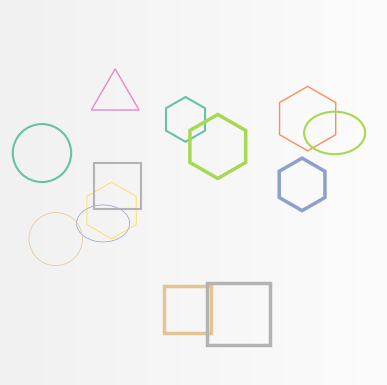[{"shape": "circle", "thickness": 1.5, "radius": 0.38, "center": [0.108, 0.602]}, {"shape": "hexagon", "thickness": 1.5, "radius": 0.29, "center": [0.479, 0.69]}, {"shape": "hexagon", "thickness": 1, "radius": 0.42, "center": [0.794, 0.692]}, {"shape": "oval", "thickness": 0.5, "radius": 0.34, "center": [0.266, 0.42]}, {"shape": "hexagon", "thickness": 2.5, "radius": 0.34, "center": [0.78, 0.521]}, {"shape": "triangle", "thickness": 1, "radius": 0.36, "center": [0.297, 0.75]}, {"shape": "hexagon", "thickness": 2.5, "radius": 0.42, "center": [0.562, 0.62]}, {"shape": "oval", "thickness": 1.5, "radius": 0.39, "center": [0.864, 0.655]}, {"shape": "hexagon", "thickness": 0.5, "radius": 0.37, "center": [0.288, 0.453]}, {"shape": "square", "thickness": 2.5, "radius": 0.3, "center": [0.483, 0.196]}, {"shape": "circle", "thickness": 0.5, "radius": 0.34, "center": [0.144, 0.379]}, {"shape": "square", "thickness": 1.5, "radius": 0.3, "center": [0.303, 0.516]}, {"shape": "square", "thickness": 2.5, "radius": 0.4, "center": [0.615, 0.183]}]